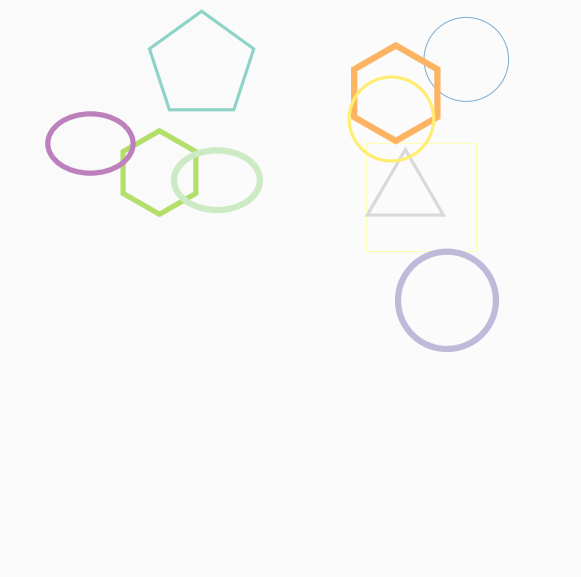[{"shape": "pentagon", "thickness": 1.5, "radius": 0.47, "center": [0.347, 0.885]}, {"shape": "square", "thickness": 0.5, "radius": 0.47, "center": [0.724, 0.658]}, {"shape": "circle", "thickness": 3, "radius": 0.42, "center": [0.769, 0.479]}, {"shape": "circle", "thickness": 0.5, "radius": 0.36, "center": [0.802, 0.896]}, {"shape": "hexagon", "thickness": 3, "radius": 0.41, "center": [0.681, 0.838]}, {"shape": "hexagon", "thickness": 2.5, "radius": 0.36, "center": [0.274, 0.7]}, {"shape": "triangle", "thickness": 1.5, "radius": 0.38, "center": [0.697, 0.665]}, {"shape": "oval", "thickness": 2.5, "radius": 0.37, "center": [0.156, 0.751]}, {"shape": "oval", "thickness": 3, "radius": 0.37, "center": [0.373, 0.687]}, {"shape": "circle", "thickness": 1.5, "radius": 0.36, "center": [0.673, 0.793]}]